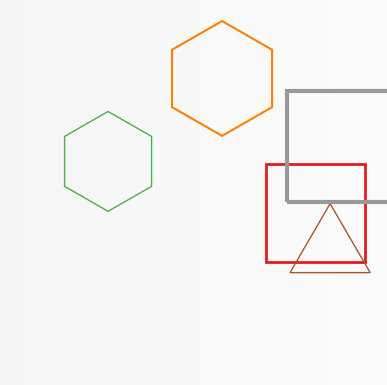[{"shape": "square", "thickness": 2, "radius": 0.64, "center": [0.814, 0.447]}, {"shape": "hexagon", "thickness": 1, "radius": 0.65, "center": [0.279, 0.581]}, {"shape": "hexagon", "thickness": 1.5, "radius": 0.75, "center": [0.573, 0.796]}, {"shape": "triangle", "thickness": 1, "radius": 0.6, "center": [0.852, 0.352]}, {"shape": "square", "thickness": 3, "radius": 0.72, "center": [0.885, 0.62]}]